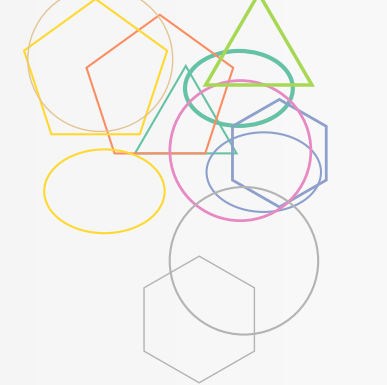[{"shape": "triangle", "thickness": 1.5, "radius": 0.76, "center": [0.479, 0.677]}, {"shape": "oval", "thickness": 3, "radius": 0.7, "center": [0.617, 0.77]}, {"shape": "pentagon", "thickness": 1.5, "radius": 1.0, "center": [0.413, 0.762]}, {"shape": "oval", "thickness": 1.5, "radius": 0.74, "center": [0.681, 0.553]}, {"shape": "hexagon", "thickness": 2, "radius": 0.7, "center": [0.721, 0.602]}, {"shape": "circle", "thickness": 2, "radius": 0.91, "center": [0.62, 0.609]}, {"shape": "triangle", "thickness": 2.5, "radius": 0.79, "center": [0.668, 0.858]}, {"shape": "oval", "thickness": 1.5, "radius": 0.78, "center": [0.269, 0.503]}, {"shape": "pentagon", "thickness": 1.5, "radius": 0.97, "center": [0.247, 0.808]}, {"shape": "circle", "thickness": 1, "radius": 0.94, "center": [0.259, 0.846]}, {"shape": "circle", "thickness": 1.5, "radius": 0.96, "center": [0.63, 0.323]}, {"shape": "hexagon", "thickness": 1, "radius": 0.82, "center": [0.514, 0.17]}]